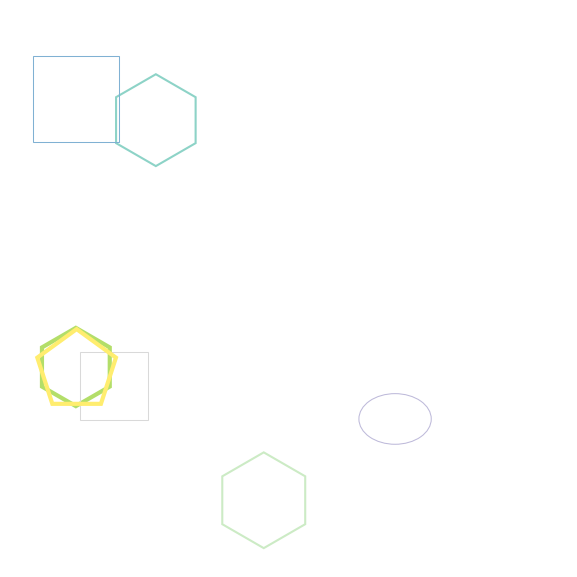[{"shape": "hexagon", "thickness": 1, "radius": 0.4, "center": [0.27, 0.791]}, {"shape": "oval", "thickness": 0.5, "radius": 0.31, "center": [0.684, 0.274]}, {"shape": "square", "thickness": 0.5, "radius": 0.37, "center": [0.131, 0.827]}, {"shape": "hexagon", "thickness": 2, "radius": 0.34, "center": [0.131, 0.364]}, {"shape": "square", "thickness": 0.5, "radius": 0.29, "center": [0.198, 0.33]}, {"shape": "hexagon", "thickness": 1, "radius": 0.41, "center": [0.457, 0.133]}, {"shape": "pentagon", "thickness": 2, "radius": 0.36, "center": [0.133, 0.358]}]